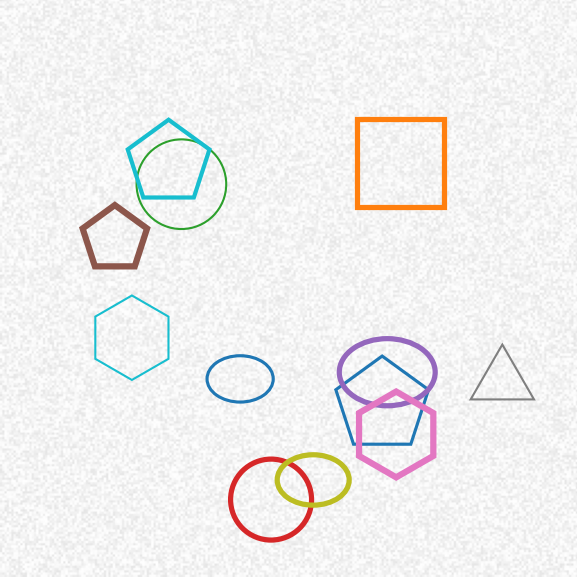[{"shape": "oval", "thickness": 1.5, "radius": 0.29, "center": [0.416, 0.343]}, {"shape": "pentagon", "thickness": 1.5, "radius": 0.42, "center": [0.662, 0.298]}, {"shape": "square", "thickness": 2.5, "radius": 0.38, "center": [0.693, 0.717]}, {"shape": "circle", "thickness": 1, "radius": 0.39, "center": [0.314, 0.68]}, {"shape": "circle", "thickness": 2.5, "radius": 0.35, "center": [0.469, 0.134]}, {"shape": "oval", "thickness": 2.5, "radius": 0.42, "center": [0.671, 0.355]}, {"shape": "pentagon", "thickness": 3, "radius": 0.29, "center": [0.199, 0.585]}, {"shape": "hexagon", "thickness": 3, "radius": 0.37, "center": [0.686, 0.247]}, {"shape": "triangle", "thickness": 1, "radius": 0.32, "center": [0.87, 0.339]}, {"shape": "oval", "thickness": 2.5, "radius": 0.31, "center": [0.542, 0.168]}, {"shape": "pentagon", "thickness": 2, "radius": 0.37, "center": [0.292, 0.717]}, {"shape": "hexagon", "thickness": 1, "radius": 0.37, "center": [0.228, 0.414]}]